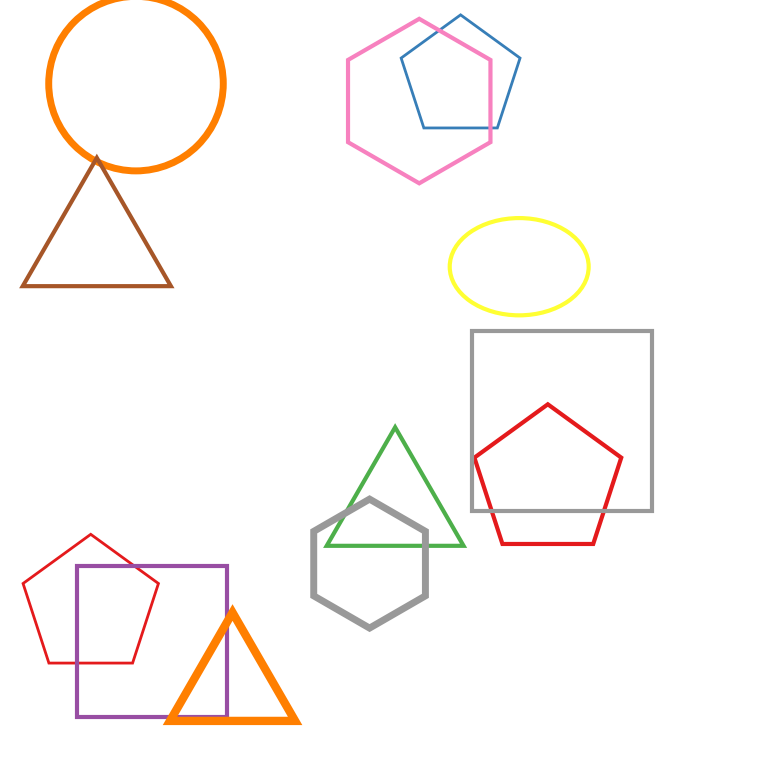[{"shape": "pentagon", "thickness": 1.5, "radius": 0.5, "center": [0.711, 0.375]}, {"shape": "pentagon", "thickness": 1, "radius": 0.46, "center": [0.118, 0.214]}, {"shape": "pentagon", "thickness": 1, "radius": 0.41, "center": [0.598, 0.9]}, {"shape": "triangle", "thickness": 1.5, "radius": 0.51, "center": [0.513, 0.342]}, {"shape": "square", "thickness": 1.5, "radius": 0.49, "center": [0.197, 0.167]}, {"shape": "triangle", "thickness": 3, "radius": 0.47, "center": [0.302, 0.111]}, {"shape": "circle", "thickness": 2.5, "radius": 0.57, "center": [0.177, 0.891]}, {"shape": "oval", "thickness": 1.5, "radius": 0.45, "center": [0.674, 0.654]}, {"shape": "triangle", "thickness": 1.5, "radius": 0.56, "center": [0.126, 0.684]}, {"shape": "hexagon", "thickness": 1.5, "radius": 0.53, "center": [0.544, 0.869]}, {"shape": "square", "thickness": 1.5, "radius": 0.58, "center": [0.73, 0.453]}, {"shape": "hexagon", "thickness": 2.5, "radius": 0.42, "center": [0.48, 0.268]}]